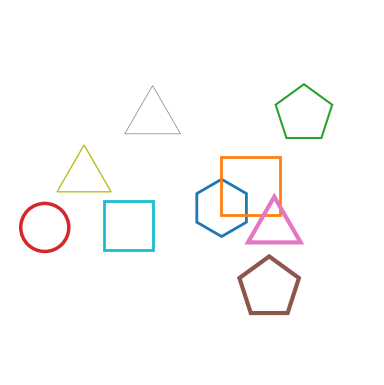[{"shape": "hexagon", "thickness": 2, "radius": 0.37, "center": [0.576, 0.46]}, {"shape": "square", "thickness": 2, "radius": 0.38, "center": [0.65, 0.517]}, {"shape": "pentagon", "thickness": 1.5, "radius": 0.39, "center": [0.789, 0.704]}, {"shape": "circle", "thickness": 2.5, "radius": 0.31, "center": [0.116, 0.409]}, {"shape": "pentagon", "thickness": 3, "radius": 0.41, "center": [0.699, 0.253]}, {"shape": "triangle", "thickness": 3, "radius": 0.39, "center": [0.712, 0.41]}, {"shape": "triangle", "thickness": 0.5, "radius": 0.42, "center": [0.396, 0.694]}, {"shape": "triangle", "thickness": 1, "radius": 0.41, "center": [0.218, 0.542]}, {"shape": "square", "thickness": 2, "radius": 0.32, "center": [0.334, 0.415]}]